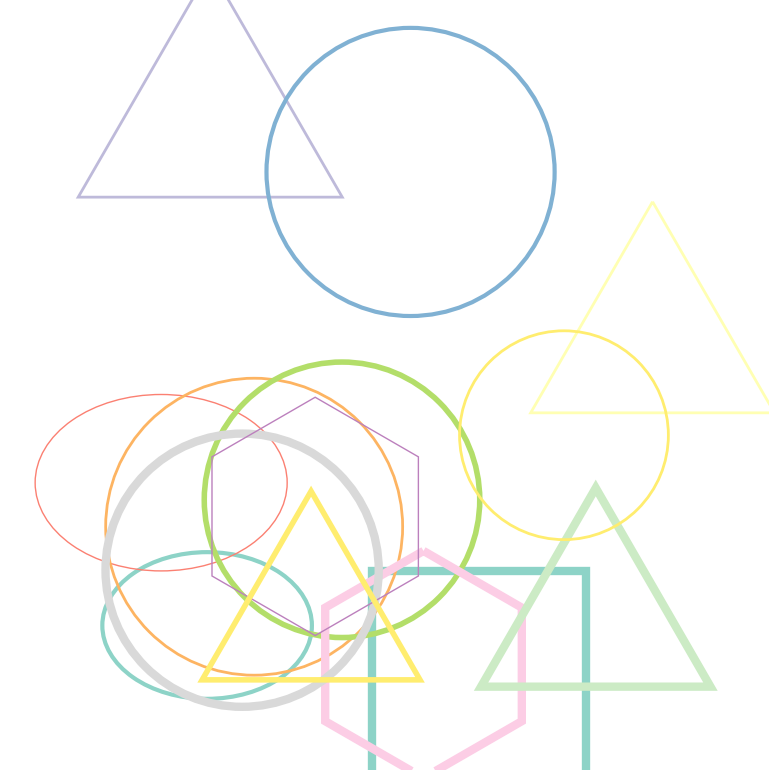[{"shape": "square", "thickness": 3, "radius": 0.7, "center": [0.622, 0.119]}, {"shape": "oval", "thickness": 1.5, "radius": 0.68, "center": [0.269, 0.188]}, {"shape": "triangle", "thickness": 1, "radius": 0.91, "center": [0.847, 0.555]}, {"shape": "triangle", "thickness": 1, "radius": 0.99, "center": [0.273, 0.843]}, {"shape": "oval", "thickness": 0.5, "radius": 0.82, "center": [0.209, 0.373]}, {"shape": "circle", "thickness": 1.5, "radius": 0.94, "center": [0.533, 0.777]}, {"shape": "circle", "thickness": 1, "radius": 0.96, "center": [0.33, 0.316]}, {"shape": "circle", "thickness": 2, "radius": 0.89, "center": [0.444, 0.351]}, {"shape": "hexagon", "thickness": 3, "radius": 0.74, "center": [0.55, 0.137]}, {"shape": "circle", "thickness": 3, "radius": 0.89, "center": [0.314, 0.259]}, {"shape": "hexagon", "thickness": 0.5, "radius": 0.77, "center": [0.409, 0.329]}, {"shape": "triangle", "thickness": 3, "radius": 0.86, "center": [0.774, 0.194]}, {"shape": "triangle", "thickness": 2, "radius": 0.82, "center": [0.404, 0.199]}, {"shape": "circle", "thickness": 1, "radius": 0.68, "center": [0.732, 0.435]}]